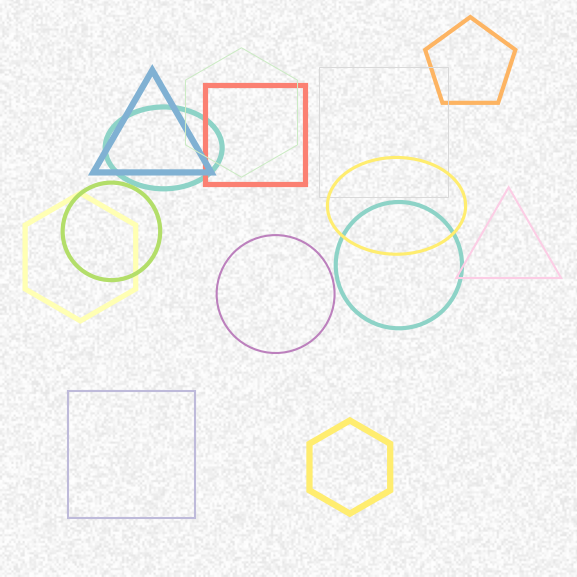[{"shape": "oval", "thickness": 2.5, "radius": 0.51, "center": [0.283, 0.743]}, {"shape": "circle", "thickness": 2, "radius": 0.55, "center": [0.691, 0.54]}, {"shape": "hexagon", "thickness": 2.5, "radius": 0.55, "center": [0.139, 0.554]}, {"shape": "square", "thickness": 1, "radius": 0.55, "center": [0.228, 0.212]}, {"shape": "square", "thickness": 2.5, "radius": 0.43, "center": [0.442, 0.766]}, {"shape": "triangle", "thickness": 3, "radius": 0.59, "center": [0.264, 0.76]}, {"shape": "pentagon", "thickness": 2, "radius": 0.41, "center": [0.814, 0.888]}, {"shape": "circle", "thickness": 2, "radius": 0.42, "center": [0.193, 0.598]}, {"shape": "triangle", "thickness": 1, "radius": 0.52, "center": [0.881, 0.57]}, {"shape": "square", "thickness": 0.5, "radius": 0.56, "center": [0.664, 0.77]}, {"shape": "circle", "thickness": 1, "radius": 0.51, "center": [0.477, 0.49]}, {"shape": "hexagon", "thickness": 0.5, "radius": 0.56, "center": [0.418, 0.804]}, {"shape": "hexagon", "thickness": 3, "radius": 0.4, "center": [0.606, 0.19]}, {"shape": "oval", "thickness": 1.5, "radius": 0.6, "center": [0.687, 0.643]}]